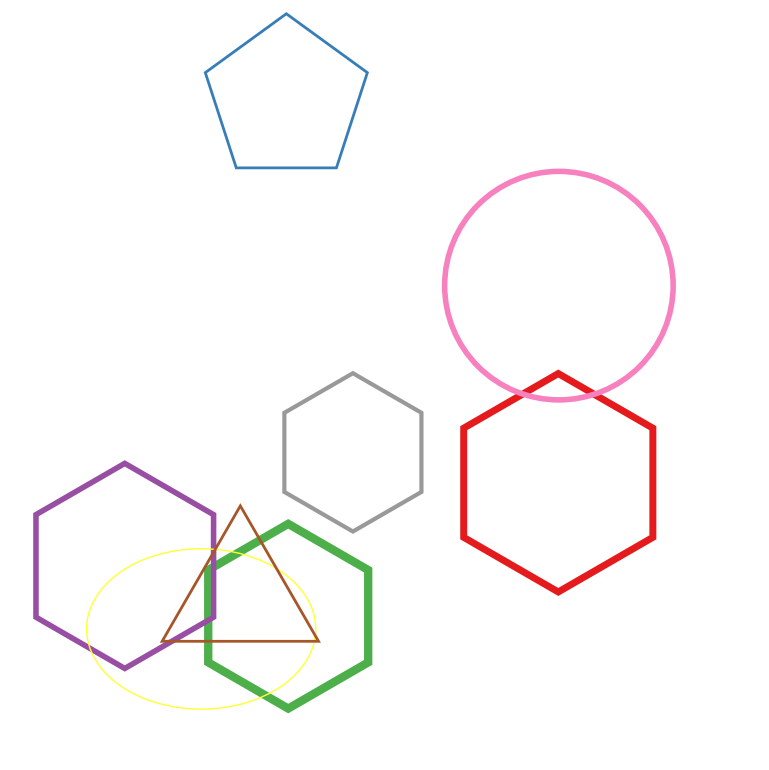[{"shape": "hexagon", "thickness": 2.5, "radius": 0.71, "center": [0.725, 0.373]}, {"shape": "pentagon", "thickness": 1, "radius": 0.55, "center": [0.372, 0.871]}, {"shape": "hexagon", "thickness": 3, "radius": 0.6, "center": [0.374, 0.2]}, {"shape": "hexagon", "thickness": 2, "radius": 0.67, "center": [0.162, 0.265]}, {"shape": "oval", "thickness": 0.5, "radius": 0.74, "center": [0.261, 0.183]}, {"shape": "triangle", "thickness": 1, "radius": 0.59, "center": [0.312, 0.226]}, {"shape": "circle", "thickness": 2, "radius": 0.74, "center": [0.726, 0.629]}, {"shape": "hexagon", "thickness": 1.5, "radius": 0.51, "center": [0.458, 0.413]}]